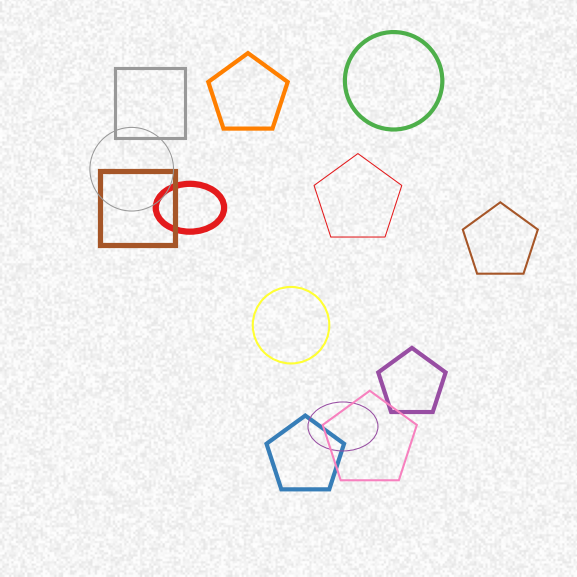[{"shape": "oval", "thickness": 3, "radius": 0.3, "center": [0.329, 0.639]}, {"shape": "pentagon", "thickness": 0.5, "radius": 0.4, "center": [0.62, 0.653]}, {"shape": "pentagon", "thickness": 2, "radius": 0.35, "center": [0.529, 0.209]}, {"shape": "circle", "thickness": 2, "radius": 0.42, "center": [0.682, 0.859]}, {"shape": "pentagon", "thickness": 2, "radius": 0.31, "center": [0.713, 0.335]}, {"shape": "oval", "thickness": 0.5, "radius": 0.3, "center": [0.594, 0.261]}, {"shape": "pentagon", "thickness": 2, "radius": 0.36, "center": [0.429, 0.835]}, {"shape": "circle", "thickness": 1, "radius": 0.33, "center": [0.504, 0.436]}, {"shape": "pentagon", "thickness": 1, "radius": 0.34, "center": [0.866, 0.58]}, {"shape": "square", "thickness": 2.5, "radius": 0.32, "center": [0.238, 0.639]}, {"shape": "pentagon", "thickness": 1, "radius": 0.43, "center": [0.64, 0.237]}, {"shape": "circle", "thickness": 0.5, "radius": 0.36, "center": [0.228, 0.706]}, {"shape": "square", "thickness": 1.5, "radius": 0.3, "center": [0.259, 0.821]}]